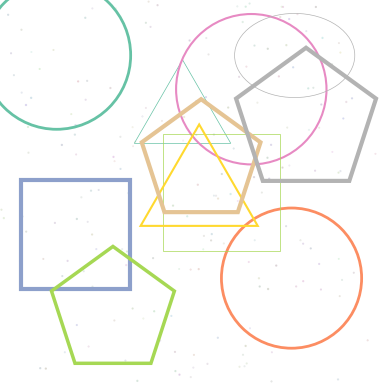[{"shape": "circle", "thickness": 2, "radius": 0.96, "center": [0.147, 0.856]}, {"shape": "triangle", "thickness": 0.5, "radius": 0.72, "center": [0.474, 0.7]}, {"shape": "circle", "thickness": 2, "radius": 0.91, "center": [0.757, 0.278]}, {"shape": "square", "thickness": 3, "radius": 0.71, "center": [0.196, 0.392]}, {"shape": "circle", "thickness": 1.5, "radius": 0.98, "center": [0.653, 0.768]}, {"shape": "square", "thickness": 0.5, "radius": 0.76, "center": [0.576, 0.499]}, {"shape": "pentagon", "thickness": 2.5, "radius": 0.84, "center": [0.293, 0.192]}, {"shape": "triangle", "thickness": 1.5, "radius": 0.88, "center": [0.517, 0.501]}, {"shape": "pentagon", "thickness": 3, "radius": 0.81, "center": [0.522, 0.58]}, {"shape": "oval", "thickness": 0.5, "radius": 0.78, "center": [0.765, 0.856]}, {"shape": "pentagon", "thickness": 3, "radius": 0.96, "center": [0.795, 0.685]}]